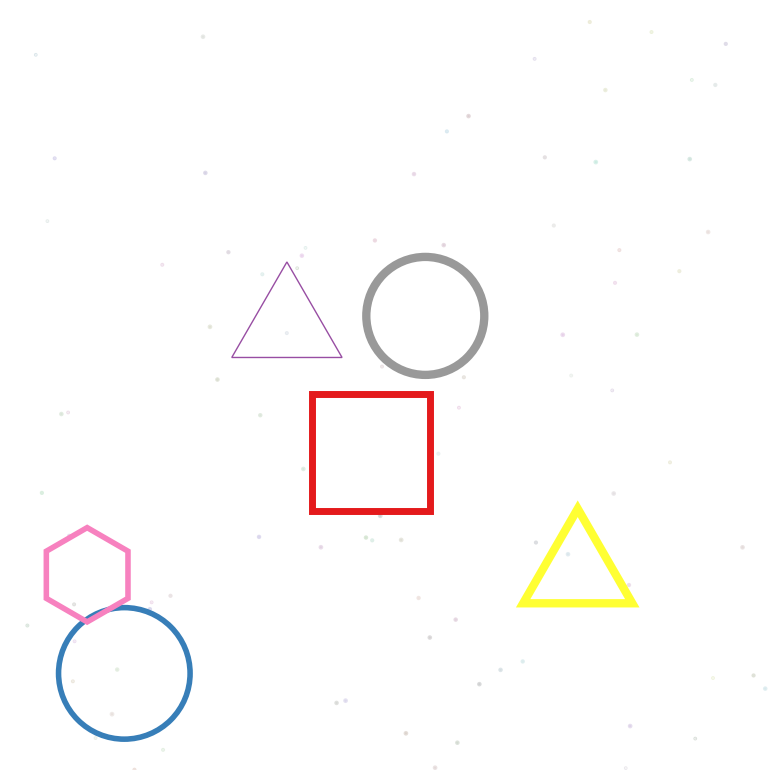[{"shape": "square", "thickness": 2.5, "radius": 0.38, "center": [0.482, 0.412]}, {"shape": "circle", "thickness": 2, "radius": 0.43, "center": [0.161, 0.125]}, {"shape": "triangle", "thickness": 0.5, "radius": 0.41, "center": [0.373, 0.577]}, {"shape": "triangle", "thickness": 3, "radius": 0.41, "center": [0.75, 0.257]}, {"shape": "hexagon", "thickness": 2, "radius": 0.31, "center": [0.113, 0.254]}, {"shape": "circle", "thickness": 3, "radius": 0.38, "center": [0.552, 0.59]}]